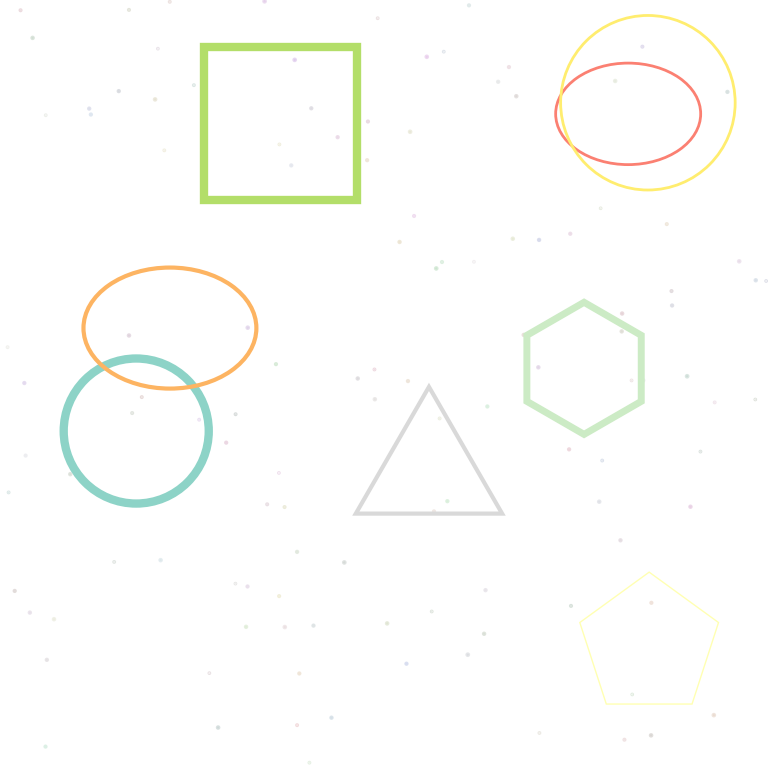[{"shape": "circle", "thickness": 3, "radius": 0.47, "center": [0.177, 0.44]}, {"shape": "pentagon", "thickness": 0.5, "radius": 0.47, "center": [0.843, 0.162]}, {"shape": "oval", "thickness": 1, "radius": 0.47, "center": [0.816, 0.852]}, {"shape": "oval", "thickness": 1.5, "radius": 0.56, "center": [0.221, 0.574]}, {"shape": "square", "thickness": 3, "radius": 0.5, "center": [0.364, 0.839]}, {"shape": "triangle", "thickness": 1.5, "radius": 0.55, "center": [0.557, 0.388]}, {"shape": "hexagon", "thickness": 2.5, "radius": 0.43, "center": [0.759, 0.522]}, {"shape": "circle", "thickness": 1, "radius": 0.57, "center": [0.841, 0.867]}]